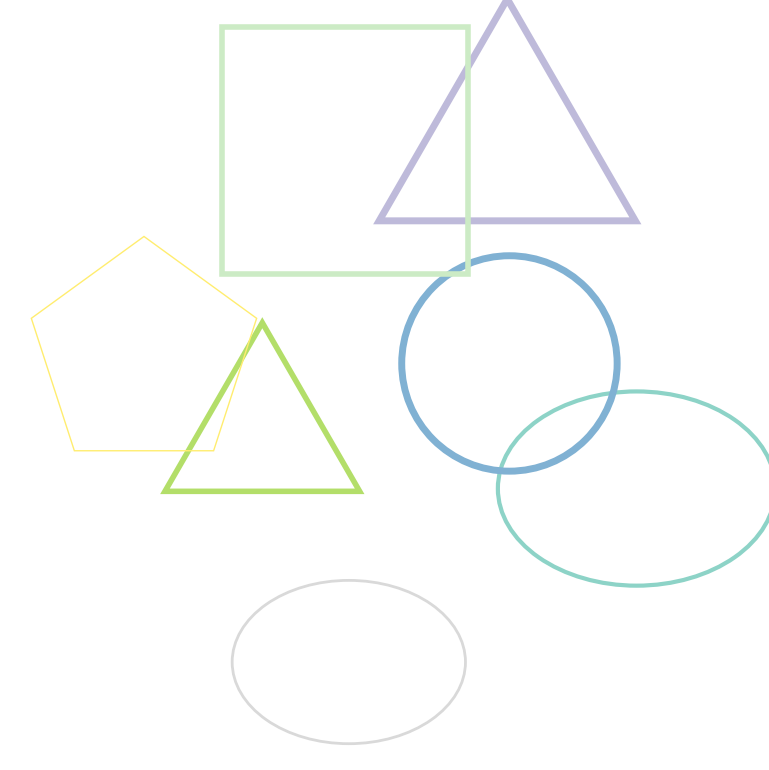[{"shape": "oval", "thickness": 1.5, "radius": 0.9, "center": [0.827, 0.366]}, {"shape": "triangle", "thickness": 2.5, "radius": 0.96, "center": [0.659, 0.809]}, {"shape": "circle", "thickness": 2.5, "radius": 0.7, "center": [0.662, 0.528]}, {"shape": "triangle", "thickness": 2, "radius": 0.73, "center": [0.341, 0.435]}, {"shape": "oval", "thickness": 1, "radius": 0.76, "center": [0.453, 0.14]}, {"shape": "square", "thickness": 2, "radius": 0.8, "center": [0.448, 0.805]}, {"shape": "pentagon", "thickness": 0.5, "radius": 0.77, "center": [0.187, 0.539]}]